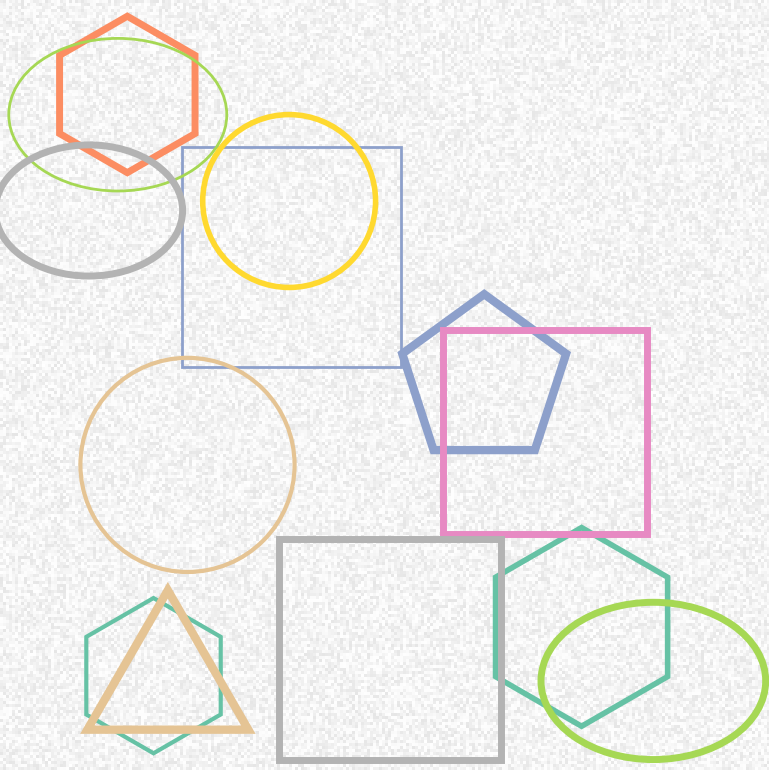[{"shape": "hexagon", "thickness": 2, "radius": 0.65, "center": [0.755, 0.186]}, {"shape": "hexagon", "thickness": 1.5, "radius": 0.5, "center": [0.199, 0.123]}, {"shape": "hexagon", "thickness": 2.5, "radius": 0.51, "center": [0.165, 0.877]}, {"shape": "square", "thickness": 1, "radius": 0.71, "center": [0.379, 0.666]}, {"shape": "pentagon", "thickness": 3, "radius": 0.56, "center": [0.629, 0.506]}, {"shape": "square", "thickness": 2.5, "radius": 0.66, "center": [0.708, 0.439]}, {"shape": "oval", "thickness": 1, "radius": 0.71, "center": [0.153, 0.851]}, {"shape": "oval", "thickness": 2.5, "radius": 0.73, "center": [0.848, 0.116]}, {"shape": "circle", "thickness": 2, "radius": 0.56, "center": [0.376, 0.739]}, {"shape": "circle", "thickness": 1.5, "radius": 0.7, "center": [0.244, 0.396]}, {"shape": "triangle", "thickness": 3, "radius": 0.6, "center": [0.218, 0.113]}, {"shape": "oval", "thickness": 2.5, "radius": 0.61, "center": [0.115, 0.727]}, {"shape": "square", "thickness": 2.5, "radius": 0.72, "center": [0.507, 0.156]}]